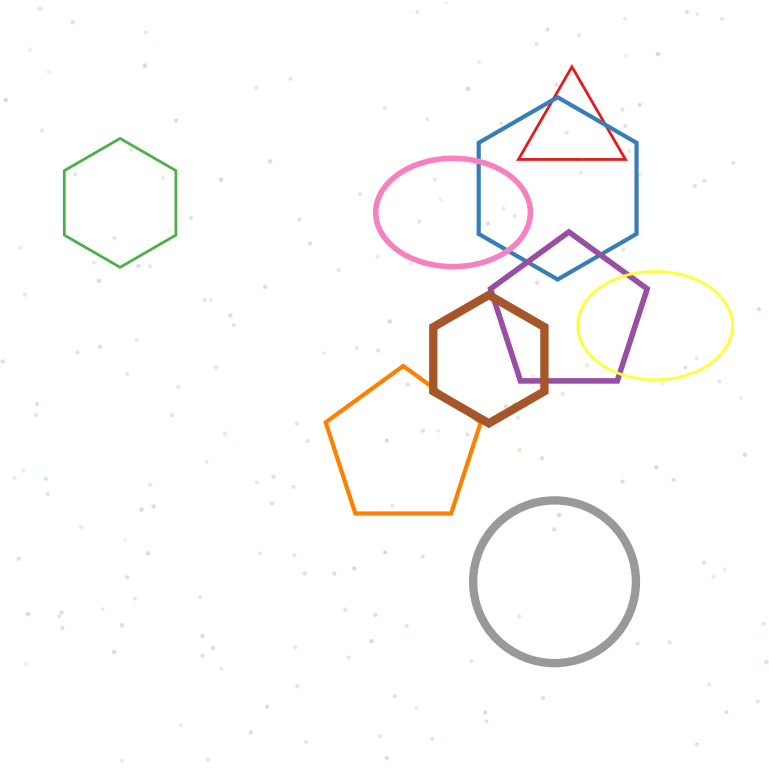[{"shape": "triangle", "thickness": 1, "radius": 0.4, "center": [0.743, 0.833]}, {"shape": "hexagon", "thickness": 1.5, "radius": 0.59, "center": [0.724, 0.755]}, {"shape": "hexagon", "thickness": 1, "radius": 0.42, "center": [0.156, 0.737]}, {"shape": "pentagon", "thickness": 2, "radius": 0.53, "center": [0.739, 0.592]}, {"shape": "pentagon", "thickness": 1.5, "radius": 0.53, "center": [0.524, 0.419]}, {"shape": "oval", "thickness": 1, "radius": 0.5, "center": [0.851, 0.577]}, {"shape": "hexagon", "thickness": 3, "radius": 0.42, "center": [0.635, 0.534]}, {"shape": "oval", "thickness": 2, "radius": 0.5, "center": [0.588, 0.724]}, {"shape": "circle", "thickness": 3, "radius": 0.53, "center": [0.72, 0.244]}]